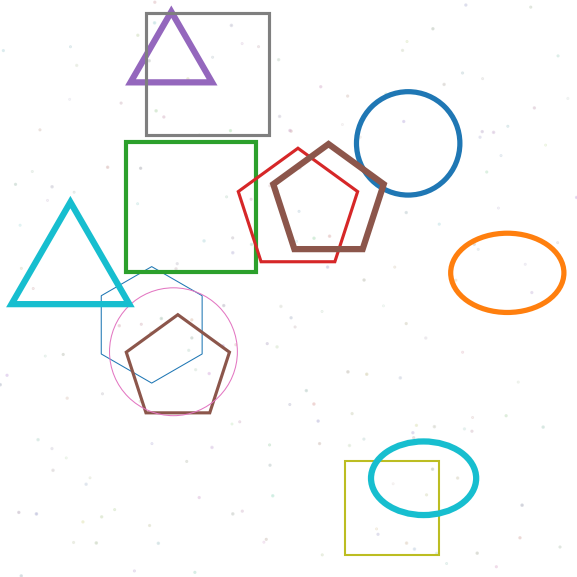[{"shape": "hexagon", "thickness": 0.5, "radius": 0.5, "center": [0.263, 0.437]}, {"shape": "circle", "thickness": 2.5, "radius": 0.45, "center": [0.707, 0.751]}, {"shape": "oval", "thickness": 2.5, "radius": 0.49, "center": [0.878, 0.527]}, {"shape": "square", "thickness": 2, "radius": 0.56, "center": [0.331, 0.641]}, {"shape": "pentagon", "thickness": 1.5, "radius": 0.54, "center": [0.516, 0.634]}, {"shape": "triangle", "thickness": 3, "radius": 0.41, "center": [0.297, 0.897]}, {"shape": "pentagon", "thickness": 3, "radius": 0.5, "center": [0.569, 0.649]}, {"shape": "pentagon", "thickness": 1.5, "radius": 0.47, "center": [0.308, 0.36]}, {"shape": "circle", "thickness": 0.5, "radius": 0.55, "center": [0.3, 0.39]}, {"shape": "square", "thickness": 1.5, "radius": 0.53, "center": [0.359, 0.871]}, {"shape": "square", "thickness": 1, "radius": 0.4, "center": [0.679, 0.119]}, {"shape": "triangle", "thickness": 3, "radius": 0.59, "center": [0.122, 0.531]}, {"shape": "oval", "thickness": 3, "radius": 0.46, "center": [0.734, 0.171]}]